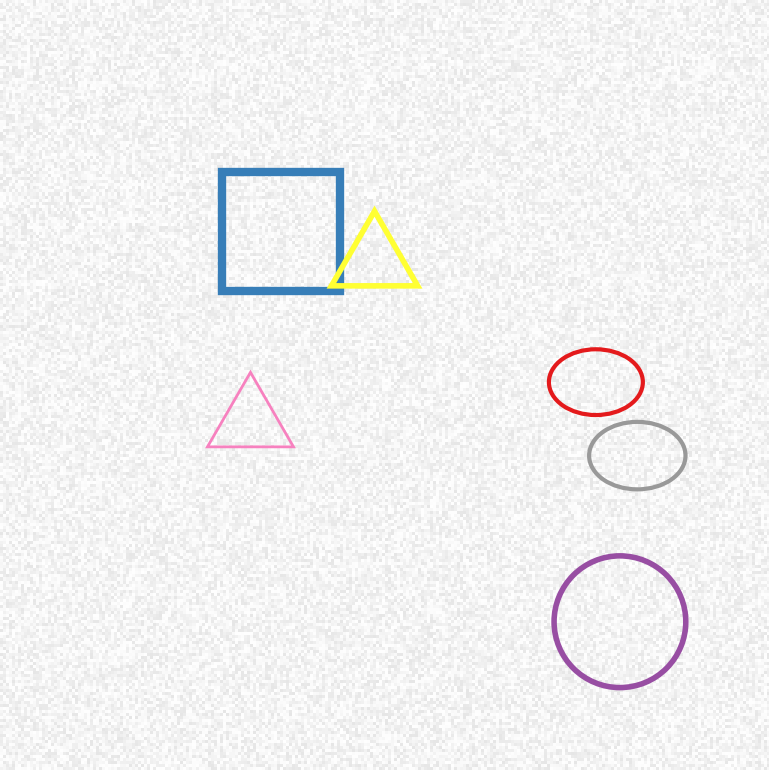[{"shape": "oval", "thickness": 1.5, "radius": 0.31, "center": [0.774, 0.504]}, {"shape": "square", "thickness": 3, "radius": 0.38, "center": [0.365, 0.699]}, {"shape": "circle", "thickness": 2, "radius": 0.43, "center": [0.805, 0.193]}, {"shape": "triangle", "thickness": 2, "radius": 0.32, "center": [0.486, 0.661]}, {"shape": "triangle", "thickness": 1, "radius": 0.32, "center": [0.325, 0.452]}, {"shape": "oval", "thickness": 1.5, "radius": 0.31, "center": [0.828, 0.408]}]